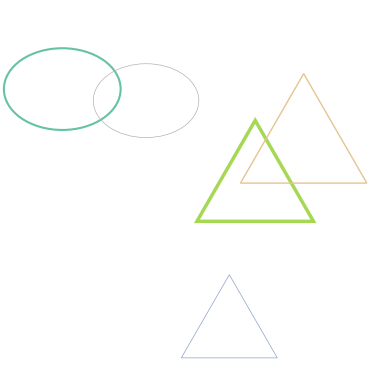[{"shape": "oval", "thickness": 1.5, "radius": 0.76, "center": [0.162, 0.769]}, {"shape": "triangle", "thickness": 0.5, "radius": 0.72, "center": [0.596, 0.142]}, {"shape": "triangle", "thickness": 2.5, "radius": 0.87, "center": [0.663, 0.512]}, {"shape": "triangle", "thickness": 1, "radius": 0.95, "center": [0.789, 0.619]}, {"shape": "oval", "thickness": 0.5, "radius": 0.69, "center": [0.379, 0.739]}]